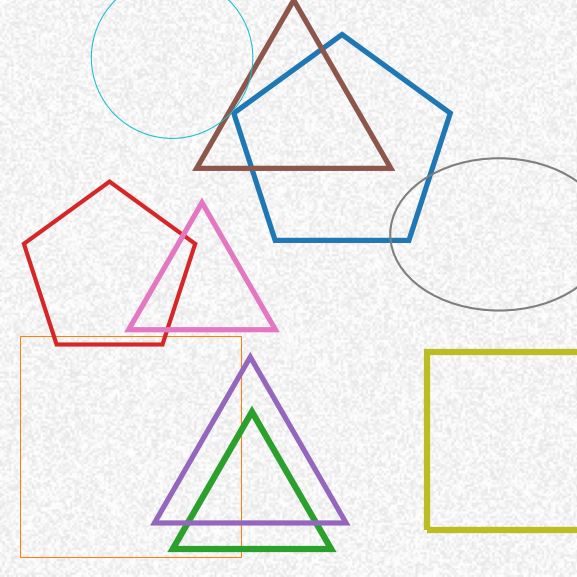[{"shape": "pentagon", "thickness": 2.5, "radius": 0.99, "center": [0.592, 0.742]}, {"shape": "square", "thickness": 0.5, "radius": 0.96, "center": [0.226, 0.227]}, {"shape": "triangle", "thickness": 3, "radius": 0.79, "center": [0.436, 0.128]}, {"shape": "pentagon", "thickness": 2, "radius": 0.78, "center": [0.19, 0.529]}, {"shape": "triangle", "thickness": 2.5, "radius": 0.96, "center": [0.433, 0.189]}, {"shape": "triangle", "thickness": 2.5, "radius": 0.97, "center": [0.509, 0.805]}, {"shape": "triangle", "thickness": 2.5, "radius": 0.73, "center": [0.35, 0.502]}, {"shape": "oval", "thickness": 1, "radius": 0.94, "center": [0.864, 0.593]}, {"shape": "square", "thickness": 3, "radius": 0.77, "center": [0.893, 0.235]}, {"shape": "circle", "thickness": 0.5, "radius": 0.7, "center": [0.298, 0.899]}]